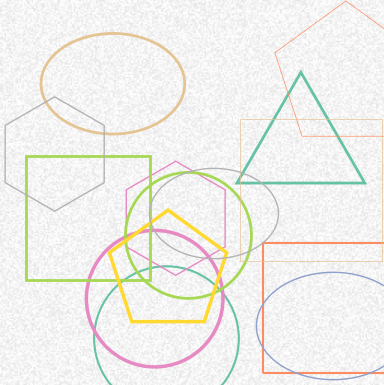[{"shape": "circle", "thickness": 1.5, "radius": 0.94, "center": [0.432, 0.12]}, {"shape": "triangle", "thickness": 2, "radius": 0.96, "center": [0.782, 0.62]}, {"shape": "square", "thickness": 1.5, "radius": 0.84, "center": [0.853, 0.2]}, {"shape": "pentagon", "thickness": 0.5, "radius": 0.97, "center": [0.899, 0.803]}, {"shape": "oval", "thickness": 1, "radius": 1.0, "center": [0.865, 0.153]}, {"shape": "circle", "thickness": 2.5, "radius": 0.89, "center": [0.402, 0.224]}, {"shape": "hexagon", "thickness": 1, "radius": 0.74, "center": [0.456, 0.433]}, {"shape": "circle", "thickness": 2, "radius": 0.82, "center": [0.49, 0.389]}, {"shape": "square", "thickness": 2, "radius": 0.81, "center": [0.228, 0.434]}, {"shape": "pentagon", "thickness": 2.5, "radius": 0.8, "center": [0.436, 0.294]}, {"shape": "oval", "thickness": 2, "radius": 0.93, "center": [0.293, 0.782]}, {"shape": "square", "thickness": 0.5, "radius": 0.92, "center": [0.809, 0.507]}, {"shape": "oval", "thickness": 1, "radius": 0.84, "center": [0.556, 0.445]}, {"shape": "hexagon", "thickness": 1, "radius": 0.74, "center": [0.142, 0.6]}]